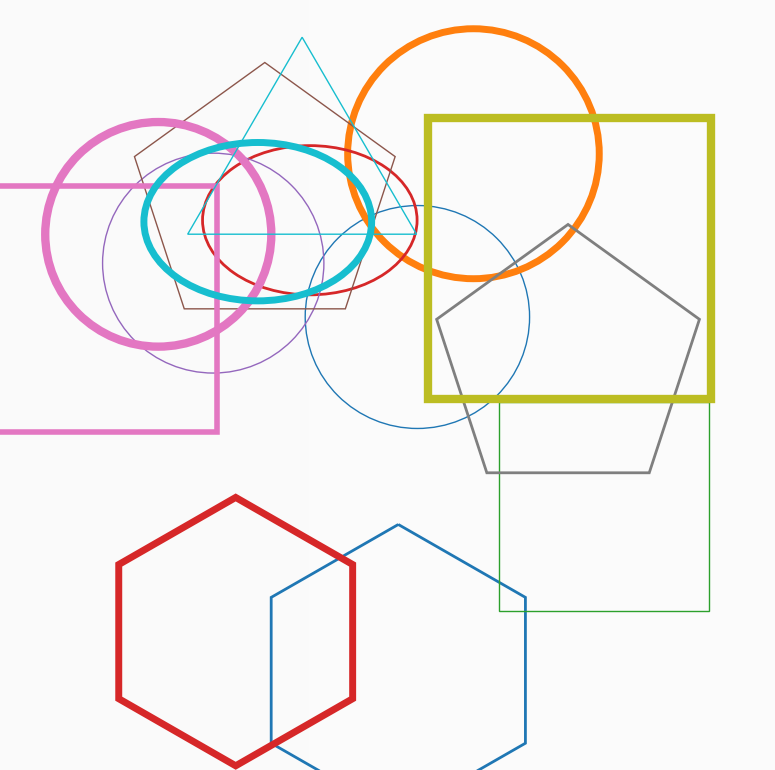[{"shape": "circle", "thickness": 0.5, "radius": 0.72, "center": [0.539, 0.588]}, {"shape": "hexagon", "thickness": 1, "radius": 0.95, "center": [0.514, 0.129]}, {"shape": "circle", "thickness": 2.5, "radius": 0.81, "center": [0.611, 0.8]}, {"shape": "square", "thickness": 0.5, "radius": 0.68, "center": [0.779, 0.342]}, {"shape": "oval", "thickness": 1, "radius": 0.69, "center": [0.4, 0.714]}, {"shape": "hexagon", "thickness": 2.5, "radius": 0.87, "center": [0.304, 0.18]}, {"shape": "circle", "thickness": 0.5, "radius": 0.71, "center": [0.275, 0.658]}, {"shape": "pentagon", "thickness": 0.5, "radius": 0.88, "center": [0.342, 0.742]}, {"shape": "circle", "thickness": 3, "radius": 0.73, "center": [0.204, 0.696]}, {"shape": "square", "thickness": 2, "radius": 0.8, "center": [0.12, 0.599]}, {"shape": "pentagon", "thickness": 1, "radius": 0.89, "center": [0.733, 0.53]}, {"shape": "square", "thickness": 3, "radius": 0.91, "center": [0.735, 0.664]}, {"shape": "triangle", "thickness": 0.5, "radius": 0.85, "center": [0.39, 0.781]}, {"shape": "oval", "thickness": 2.5, "radius": 0.73, "center": [0.333, 0.712]}]